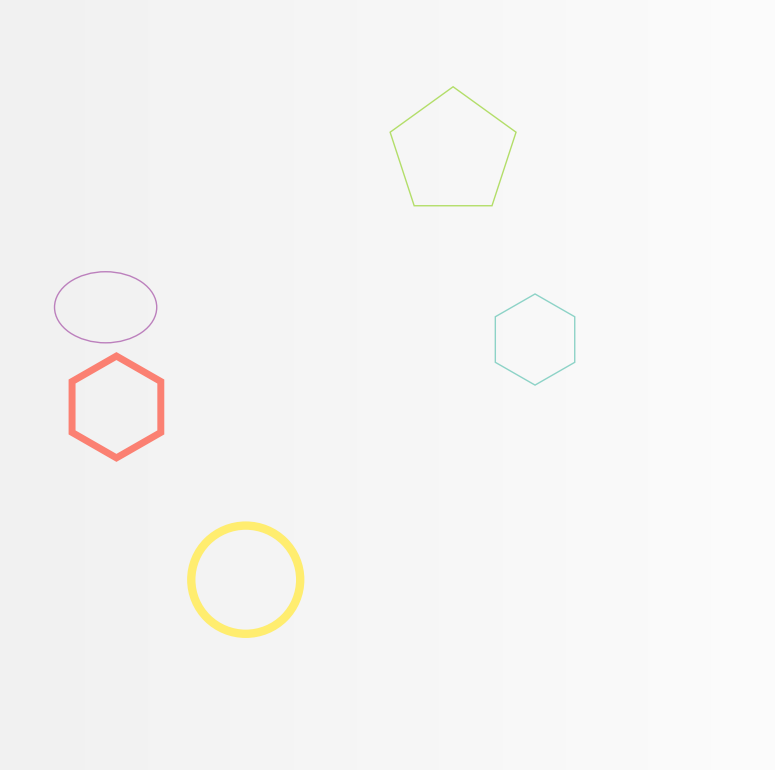[{"shape": "hexagon", "thickness": 0.5, "radius": 0.3, "center": [0.69, 0.559]}, {"shape": "hexagon", "thickness": 2.5, "radius": 0.33, "center": [0.15, 0.471]}, {"shape": "pentagon", "thickness": 0.5, "radius": 0.43, "center": [0.585, 0.802]}, {"shape": "oval", "thickness": 0.5, "radius": 0.33, "center": [0.136, 0.601]}, {"shape": "circle", "thickness": 3, "radius": 0.35, "center": [0.317, 0.247]}]